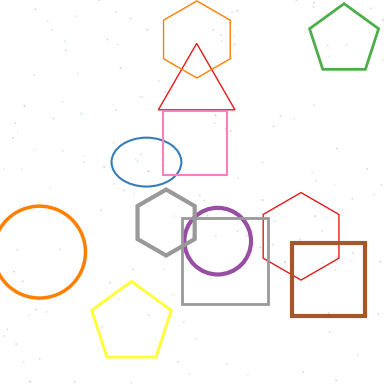[{"shape": "triangle", "thickness": 1, "radius": 0.57, "center": [0.511, 0.772]}, {"shape": "hexagon", "thickness": 1, "radius": 0.57, "center": [0.782, 0.386]}, {"shape": "oval", "thickness": 1.5, "radius": 0.45, "center": [0.38, 0.579]}, {"shape": "pentagon", "thickness": 2, "radius": 0.47, "center": [0.894, 0.896]}, {"shape": "circle", "thickness": 3, "radius": 0.43, "center": [0.565, 0.374]}, {"shape": "circle", "thickness": 2.5, "radius": 0.6, "center": [0.103, 0.345]}, {"shape": "hexagon", "thickness": 1, "radius": 0.5, "center": [0.511, 0.898]}, {"shape": "pentagon", "thickness": 2, "radius": 0.54, "center": [0.342, 0.16]}, {"shape": "square", "thickness": 3, "radius": 0.47, "center": [0.853, 0.273]}, {"shape": "square", "thickness": 1.5, "radius": 0.42, "center": [0.506, 0.629]}, {"shape": "hexagon", "thickness": 3, "radius": 0.43, "center": [0.431, 0.422]}, {"shape": "square", "thickness": 2, "radius": 0.56, "center": [0.585, 0.321]}]